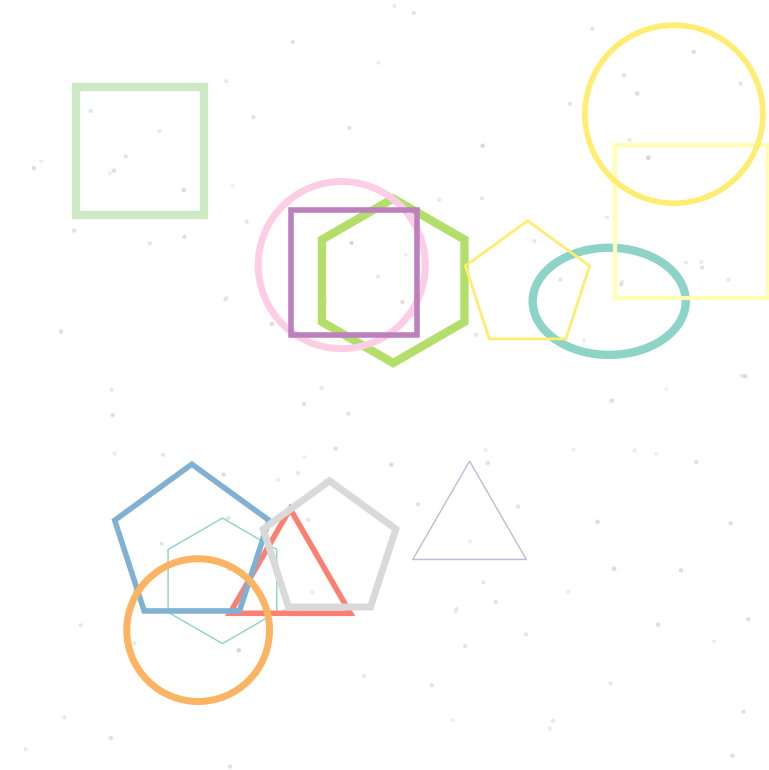[{"shape": "oval", "thickness": 3, "radius": 0.5, "center": [0.791, 0.609]}, {"shape": "hexagon", "thickness": 0.5, "radius": 0.41, "center": [0.289, 0.246]}, {"shape": "square", "thickness": 1.5, "radius": 0.5, "center": [0.898, 0.712]}, {"shape": "triangle", "thickness": 0.5, "radius": 0.43, "center": [0.61, 0.316]}, {"shape": "triangle", "thickness": 2, "radius": 0.45, "center": [0.377, 0.249]}, {"shape": "pentagon", "thickness": 2, "radius": 0.53, "center": [0.249, 0.292]}, {"shape": "circle", "thickness": 2.5, "radius": 0.46, "center": [0.257, 0.182]}, {"shape": "hexagon", "thickness": 3, "radius": 0.53, "center": [0.511, 0.635]}, {"shape": "circle", "thickness": 2.5, "radius": 0.54, "center": [0.444, 0.656]}, {"shape": "pentagon", "thickness": 2.5, "radius": 0.45, "center": [0.428, 0.285]}, {"shape": "square", "thickness": 2, "radius": 0.41, "center": [0.459, 0.646]}, {"shape": "square", "thickness": 3, "radius": 0.42, "center": [0.182, 0.804]}, {"shape": "circle", "thickness": 2, "radius": 0.58, "center": [0.875, 0.852]}, {"shape": "pentagon", "thickness": 1, "radius": 0.42, "center": [0.685, 0.628]}]